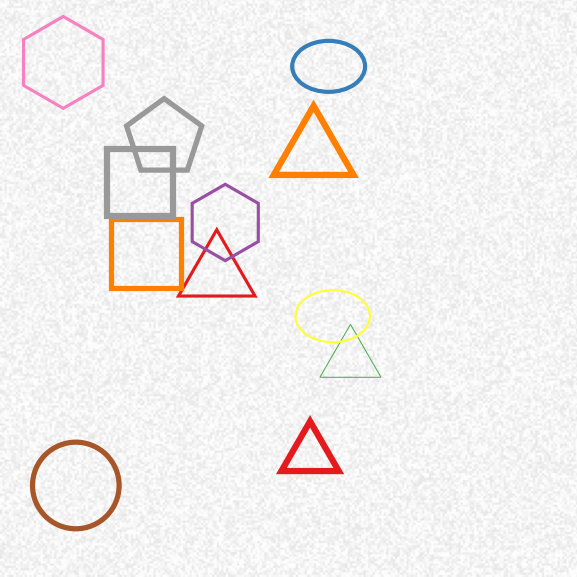[{"shape": "triangle", "thickness": 1.5, "radius": 0.38, "center": [0.375, 0.525]}, {"shape": "triangle", "thickness": 3, "radius": 0.29, "center": [0.537, 0.212]}, {"shape": "oval", "thickness": 2, "radius": 0.32, "center": [0.569, 0.884]}, {"shape": "triangle", "thickness": 0.5, "radius": 0.31, "center": [0.607, 0.376]}, {"shape": "hexagon", "thickness": 1.5, "radius": 0.33, "center": [0.39, 0.614]}, {"shape": "square", "thickness": 2.5, "radius": 0.3, "center": [0.253, 0.56]}, {"shape": "triangle", "thickness": 3, "radius": 0.4, "center": [0.543, 0.736]}, {"shape": "oval", "thickness": 1, "radius": 0.32, "center": [0.576, 0.452]}, {"shape": "circle", "thickness": 2.5, "radius": 0.37, "center": [0.131, 0.158]}, {"shape": "hexagon", "thickness": 1.5, "radius": 0.4, "center": [0.11, 0.891]}, {"shape": "square", "thickness": 3, "radius": 0.29, "center": [0.242, 0.684]}, {"shape": "pentagon", "thickness": 2.5, "radius": 0.34, "center": [0.284, 0.76]}]